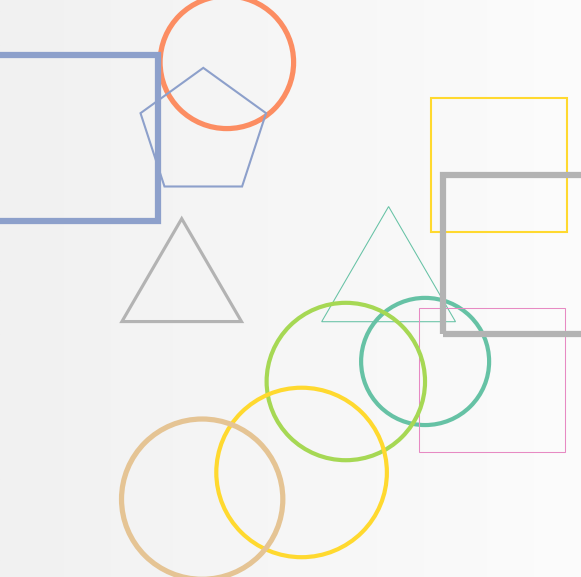[{"shape": "circle", "thickness": 2, "radius": 0.55, "center": [0.731, 0.373]}, {"shape": "triangle", "thickness": 0.5, "radius": 0.66, "center": [0.669, 0.509]}, {"shape": "circle", "thickness": 2.5, "radius": 0.57, "center": [0.39, 0.891]}, {"shape": "pentagon", "thickness": 1, "radius": 0.57, "center": [0.35, 0.768]}, {"shape": "square", "thickness": 3, "radius": 0.72, "center": [0.128, 0.761]}, {"shape": "square", "thickness": 0.5, "radius": 0.63, "center": [0.847, 0.341]}, {"shape": "circle", "thickness": 2, "radius": 0.68, "center": [0.595, 0.338]}, {"shape": "square", "thickness": 1, "radius": 0.58, "center": [0.858, 0.714]}, {"shape": "circle", "thickness": 2, "radius": 0.73, "center": [0.519, 0.181]}, {"shape": "circle", "thickness": 2.5, "radius": 0.69, "center": [0.348, 0.135]}, {"shape": "triangle", "thickness": 1.5, "radius": 0.59, "center": [0.313, 0.502]}, {"shape": "square", "thickness": 3, "radius": 0.69, "center": [0.899, 0.559]}]